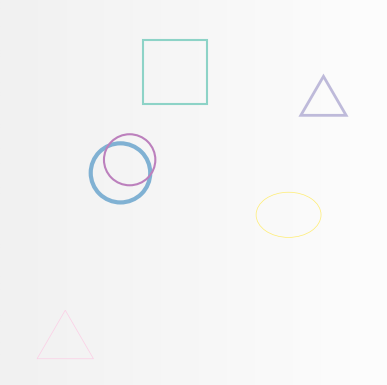[{"shape": "square", "thickness": 1.5, "radius": 0.41, "center": [0.452, 0.813]}, {"shape": "triangle", "thickness": 2, "radius": 0.34, "center": [0.835, 0.734]}, {"shape": "circle", "thickness": 3, "radius": 0.38, "center": [0.311, 0.551]}, {"shape": "triangle", "thickness": 0.5, "radius": 0.42, "center": [0.168, 0.11]}, {"shape": "circle", "thickness": 1.5, "radius": 0.33, "center": [0.335, 0.585]}, {"shape": "oval", "thickness": 0.5, "radius": 0.42, "center": [0.745, 0.442]}]